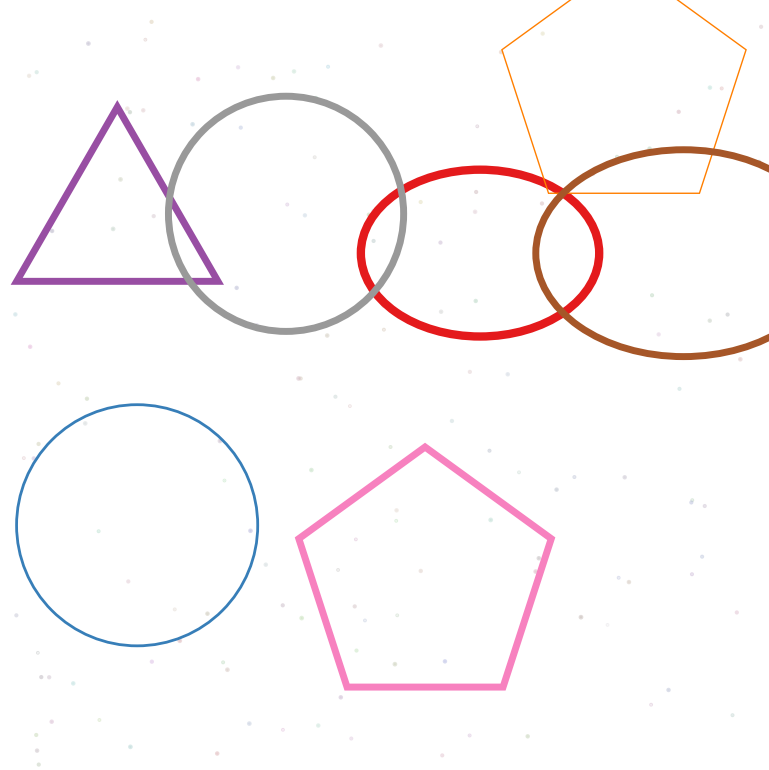[{"shape": "oval", "thickness": 3, "radius": 0.77, "center": [0.623, 0.671]}, {"shape": "circle", "thickness": 1, "radius": 0.78, "center": [0.178, 0.318]}, {"shape": "triangle", "thickness": 2.5, "radius": 0.75, "center": [0.152, 0.71]}, {"shape": "pentagon", "thickness": 0.5, "radius": 0.83, "center": [0.81, 0.884]}, {"shape": "oval", "thickness": 2.5, "radius": 0.96, "center": [0.888, 0.671]}, {"shape": "pentagon", "thickness": 2.5, "radius": 0.86, "center": [0.552, 0.247]}, {"shape": "circle", "thickness": 2.5, "radius": 0.76, "center": [0.371, 0.722]}]